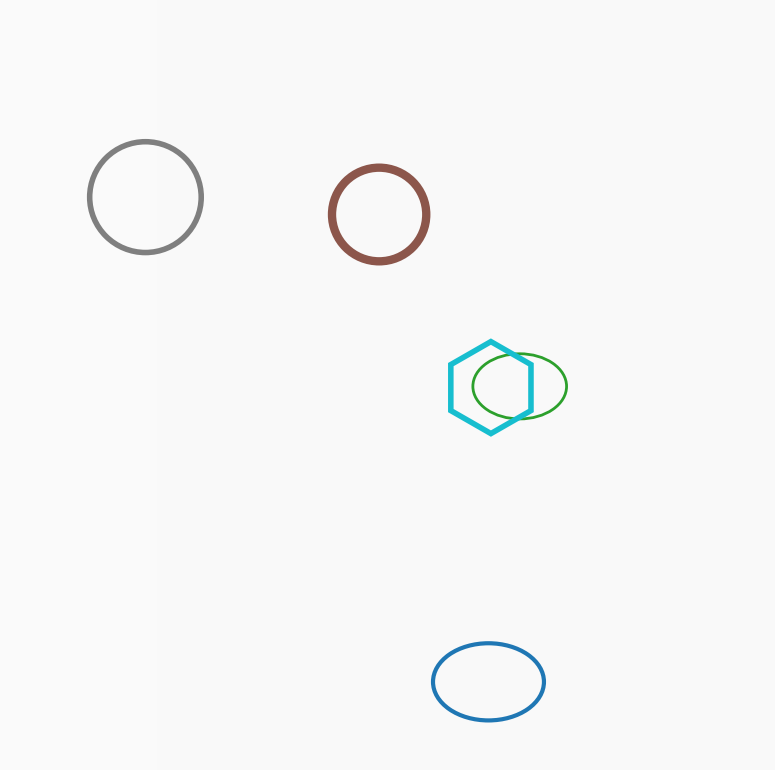[{"shape": "oval", "thickness": 1.5, "radius": 0.36, "center": [0.63, 0.114]}, {"shape": "oval", "thickness": 1, "radius": 0.3, "center": [0.671, 0.498]}, {"shape": "circle", "thickness": 3, "radius": 0.3, "center": [0.489, 0.721]}, {"shape": "circle", "thickness": 2, "radius": 0.36, "center": [0.188, 0.744]}, {"shape": "hexagon", "thickness": 2, "radius": 0.3, "center": [0.633, 0.497]}]